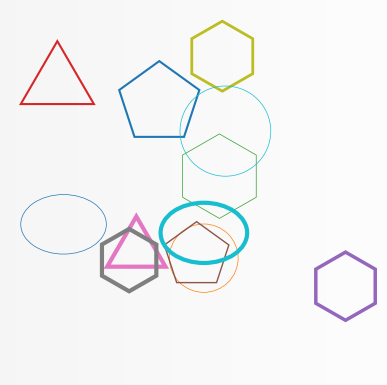[{"shape": "pentagon", "thickness": 1.5, "radius": 0.54, "center": [0.411, 0.732]}, {"shape": "oval", "thickness": 0.5, "radius": 0.55, "center": [0.164, 0.417]}, {"shape": "circle", "thickness": 0.5, "radius": 0.44, "center": [0.526, 0.329]}, {"shape": "hexagon", "thickness": 0.5, "radius": 0.55, "center": [0.566, 0.542]}, {"shape": "triangle", "thickness": 1.5, "radius": 0.54, "center": [0.148, 0.784]}, {"shape": "hexagon", "thickness": 2.5, "radius": 0.44, "center": [0.892, 0.257]}, {"shape": "pentagon", "thickness": 1, "radius": 0.44, "center": [0.507, 0.337]}, {"shape": "triangle", "thickness": 3, "radius": 0.43, "center": [0.352, 0.351]}, {"shape": "hexagon", "thickness": 3, "radius": 0.41, "center": [0.333, 0.324]}, {"shape": "hexagon", "thickness": 2, "radius": 0.45, "center": [0.574, 0.854]}, {"shape": "oval", "thickness": 3, "radius": 0.56, "center": [0.526, 0.395]}, {"shape": "circle", "thickness": 0.5, "radius": 0.59, "center": [0.582, 0.659]}]